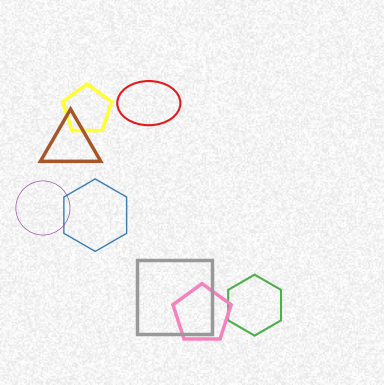[{"shape": "oval", "thickness": 1.5, "radius": 0.41, "center": [0.387, 0.732]}, {"shape": "hexagon", "thickness": 1, "radius": 0.47, "center": [0.247, 0.441]}, {"shape": "hexagon", "thickness": 1.5, "radius": 0.4, "center": [0.661, 0.207]}, {"shape": "circle", "thickness": 0.5, "radius": 0.35, "center": [0.112, 0.46]}, {"shape": "pentagon", "thickness": 2.5, "radius": 0.33, "center": [0.226, 0.715]}, {"shape": "triangle", "thickness": 2.5, "radius": 0.45, "center": [0.183, 0.626]}, {"shape": "pentagon", "thickness": 2.5, "radius": 0.4, "center": [0.525, 0.184]}, {"shape": "square", "thickness": 2.5, "radius": 0.48, "center": [0.454, 0.229]}]